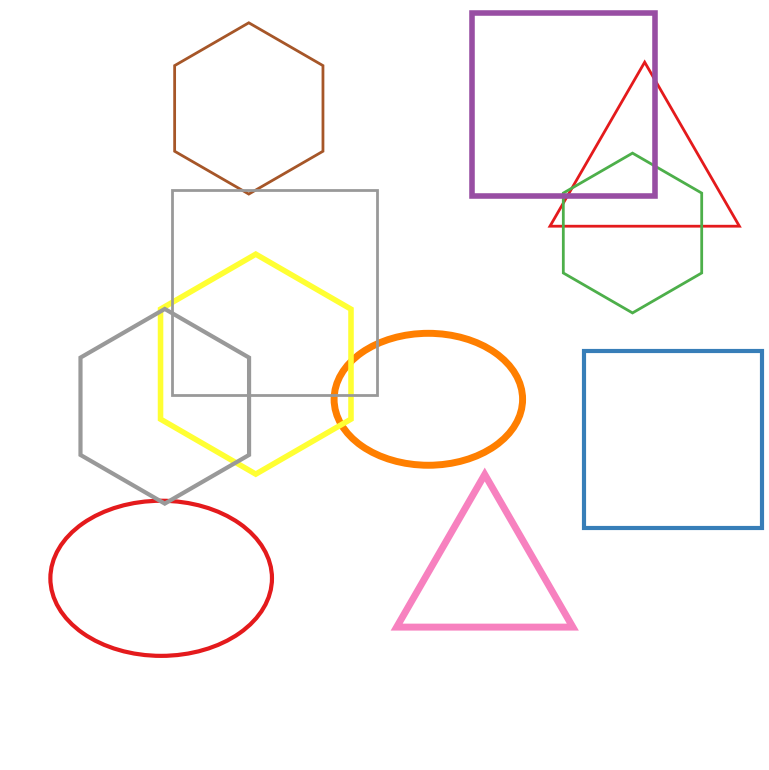[{"shape": "triangle", "thickness": 1, "radius": 0.71, "center": [0.837, 0.777]}, {"shape": "oval", "thickness": 1.5, "radius": 0.72, "center": [0.209, 0.249]}, {"shape": "square", "thickness": 1.5, "radius": 0.58, "center": [0.874, 0.429]}, {"shape": "hexagon", "thickness": 1, "radius": 0.52, "center": [0.821, 0.697]}, {"shape": "square", "thickness": 2, "radius": 0.59, "center": [0.731, 0.864]}, {"shape": "oval", "thickness": 2.5, "radius": 0.61, "center": [0.556, 0.481]}, {"shape": "hexagon", "thickness": 2, "radius": 0.71, "center": [0.332, 0.527]}, {"shape": "hexagon", "thickness": 1, "radius": 0.56, "center": [0.323, 0.859]}, {"shape": "triangle", "thickness": 2.5, "radius": 0.66, "center": [0.63, 0.252]}, {"shape": "square", "thickness": 1, "radius": 0.67, "center": [0.357, 0.62]}, {"shape": "hexagon", "thickness": 1.5, "radius": 0.63, "center": [0.214, 0.472]}]